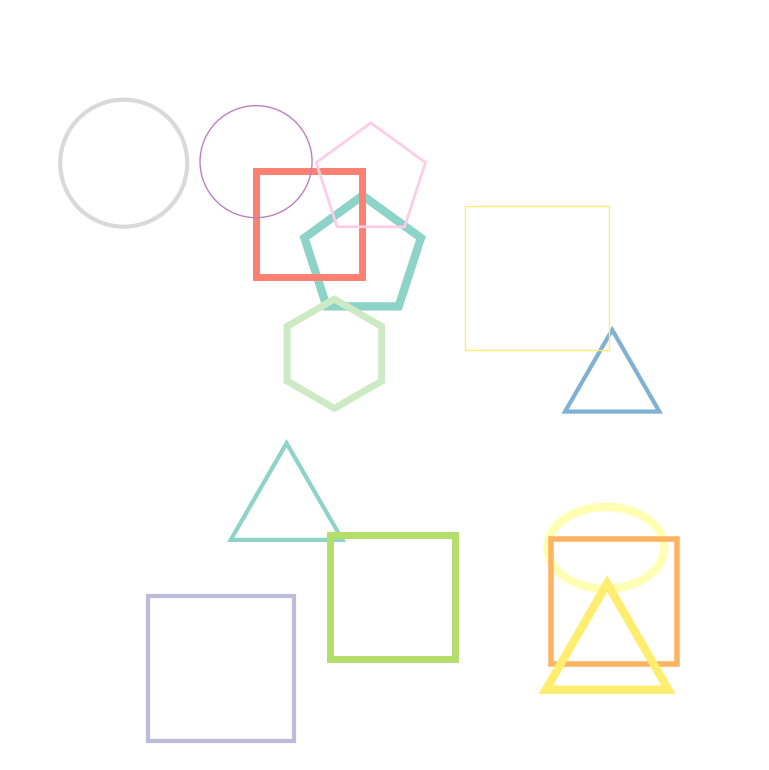[{"shape": "pentagon", "thickness": 3, "radius": 0.4, "center": [0.471, 0.666]}, {"shape": "triangle", "thickness": 1.5, "radius": 0.42, "center": [0.372, 0.341]}, {"shape": "oval", "thickness": 3, "radius": 0.38, "center": [0.787, 0.289]}, {"shape": "square", "thickness": 1.5, "radius": 0.47, "center": [0.287, 0.132]}, {"shape": "square", "thickness": 2.5, "radius": 0.35, "center": [0.401, 0.709]}, {"shape": "triangle", "thickness": 1.5, "radius": 0.35, "center": [0.795, 0.501]}, {"shape": "square", "thickness": 2, "radius": 0.41, "center": [0.797, 0.219]}, {"shape": "square", "thickness": 2.5, "radius": 0.4, "center": [0.51, 0.225]}, {"shape": "pentagon", "thickness": 1, "radius": 0.37, "center": [0.482, 0.766]}, {"shape": "circle", "thickness": 1.5, "radius": 0.41, "center": [0.161, 0.788]}, {"shape": "circle", "thickness": 0.5, "radius": 0.36, "center": [0.333, 0.79]}, {"shape": "hexagon", "thickness": 2.5, "radius": 0.35, "center": [0.434, 0.541]}, {"shape": "triangle", "thickness": 3, "radius": 0.46, "center": [0.788, 0.15]}, {"shape": "square", "thickness": 0.5, "radius": 0.47, "center": [0.698, 0.639]}]